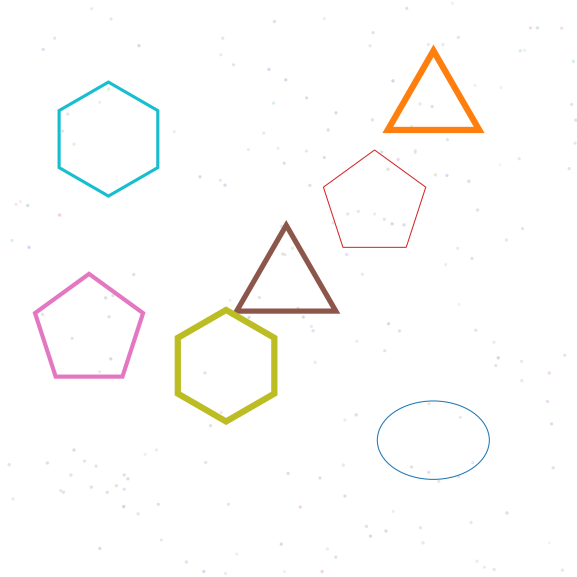[{"shape": "oval", "thickness": 0.5, "radius": 0.48, "center": [0.75, 0.237]}, {"shape": "triangle", "thickness": 3, "radius": 0.46, "center": [0.751, 0.82]}, {"shape": "pentagon", "thickness": 0.5, "radius": 0.47, "center": [0.649, 0.646]}, {"shape": "triangle", "thickness": 2.5, "radius": 0.5, "center": [0.496, 0.51]}, {"shape": "pentagon", "thickness": 2, "radius": 0.49, "center": [0.154, 0.427]}, {"shape": "hexagon", "thickness": 3, "radius": 0.48, "center": [0.391, 0.366]}, {"shape": "hexagon", "thickness": 1.5, "radius": 0.49, "center": [0.188, 0.758]}]